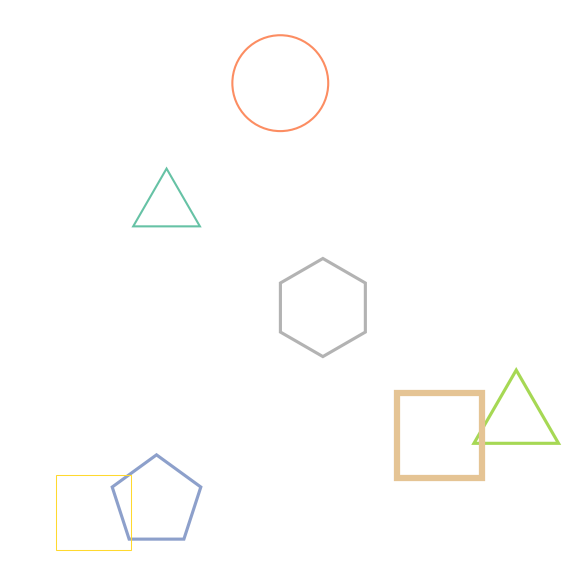[{"shape": "triangle", "thickness": 1, "radius": 0.33, "center": [0.288, 0.641]}, {"shape": "circle", "thickness": 1, "radius": 0.42, "center": [0.485, 0.855]}, {"shape": "pentagon", "thickness": 1.5, "radius": 0.4, "center": [0.271, 0.131]}, {"shape": "triangle", "thickness": 1.5, "radius": 0.42, "center": [0.894, 0.274]}, {"shape": "square", "thickness": 0.5, "radius": 0.33, "center": [0.162, 0.112]}, {"shape": "square", "thickness": 3, "radius": 0.37, "center": [0.761, 0.245]}, {"shape": "hexagon", "thickness": 1.5, "radius": 0.42, "center": [0.559, 0.467]}]